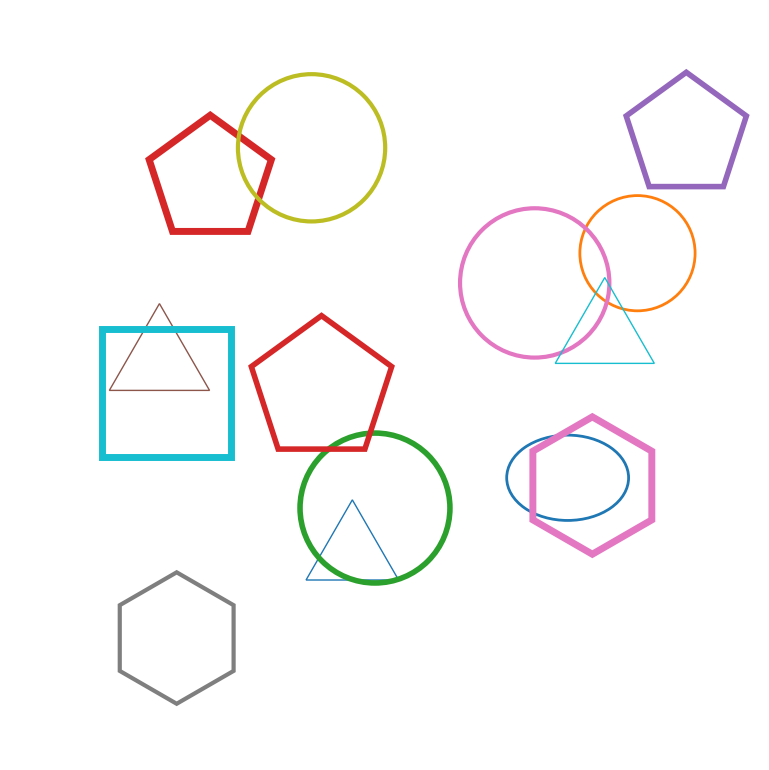[{"shape": "triangle", "thickness": 0.5, "radius": 0.35, "center": [0.458, 0.281]}, {"shape": "oval", "thickness": 1, "radius": 0.4, "center": [0.737, 0.38]}, {"shape": "circle", "thickness": 1, "radius": 0.37, "center": [0.828, 0.671]}, {"shape": "circle", "thickness": 2, "radius": 0.49, "center": [0.487, 0.34]}, {"shape": "pentagon", "thickness": 2.5, "radius": 0.42, "center": [0.273, 0.767]}, {"shape": "pentagon", "thickness": 2, "radius": 0.48, "center": [0.418, 0.494]}, {"shape": "pentagon", "thickness": 2, "radius": 0.41, "center": [0.891, 0.824]}, {"shape": "triangle", "thickness": 0.5, "radius": 0.38, "center": [0.207, 0.531]}, {"shape": "hexagon", "thickness": 2.5, "radius": 0.45, "center": [0.769, 0.369]}, {"shape": "circle", "thickness": 1.5, "radius": 0.48, "center": [0.694, 0.633]}, {"shape": "hexagon", "thickness": 1.5, "radius": 0.43, "center": [0.229, 0.171]}, {"shape": "circle", "thickness": 1.5, "radius": 0.48, "center": [0.405, 0.808]}, {"shape": "square", "thickness": 2.5, "radius": 0.42, "center": [0.217, 0.49]}, {"shape": "triangle", "thickness": 0.5, "radius": 0.37, "center": [0.785, 0.565]}]